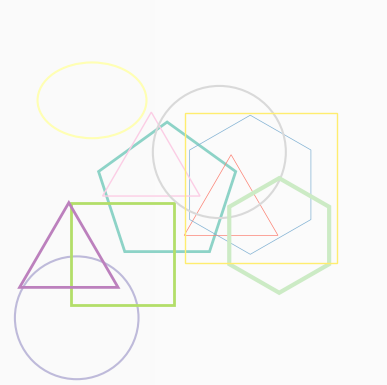[{"shape": "pentagon", "thickness": 2, "radius": 0.93, "center": [0.431, 0.497]}, {"shape": "oval", "thickness": 1.5, "radius": 0.7, "center": [0.237, 0.739]}, {"shape": "circle", "thickness": 1.5, "radius": 0.8, "center": [0.198, 0.175]}, {"shape": "triangle", "thickness": 0.5, "radius": 0.7, "center": [0.596, 0.459]}, {"shape": "hexagon", "thickness": 0.5, "radius": 0.9, "center": [0.646, 0.52]}, {"shape": "square", "thickness": 2, "radius": 0.67, "center": [0.316, 0.34]}, {"shape": "triangle", "thickness": 1, "radius": 0.73, "center": [0.39, 0.563]}, {"shape": "circle", "thickness": 1.5, "radius": 0.86, "center": [0.566, 0.605]}, {"shape": "triangle", "thickness": 2, "radius": 0.73, "center": [0.178, 0.327]}, {"shape": "hexagon", "thickness": 3, "radius": 0.74, "center": [0.721, 0.388]}, {"shape": "square", "thickness": 1, "radius": 0.98, "center": [0.674, 0.511]}]